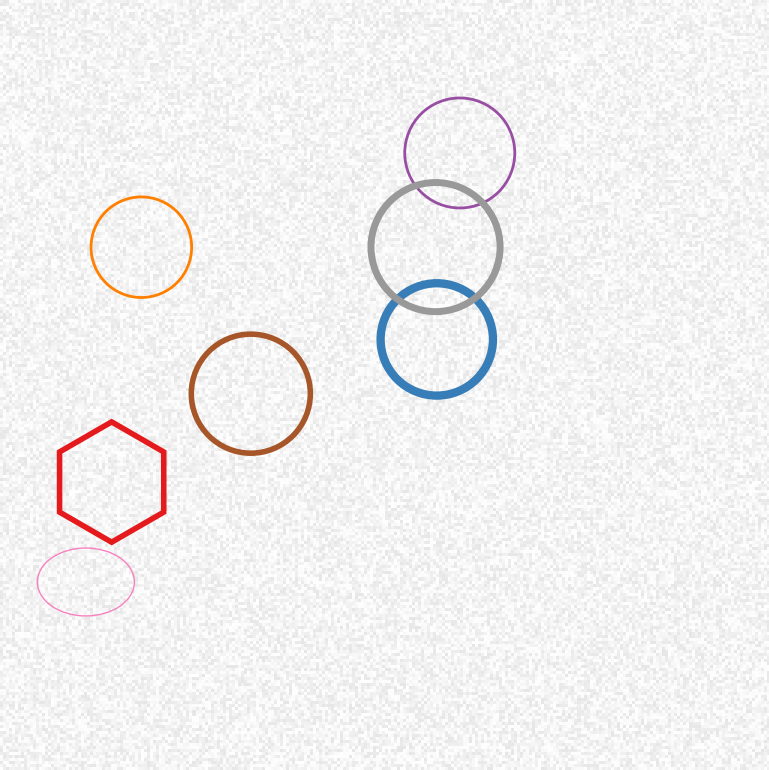[{"shape": "hexagon", "thickness": 2, "radius": 0.39, "center": [0.145, 0.374]}, {"shape": "circle", "thickness": 3, "radius": 0.36, "center": [0.567, 0.559]}, {"shape": "circle", "thickness": 1, "radius": 0.36, "center": [0.597, 0.801]}, {"shape": "circle", "thickness": 1, "radius": 0.33, "center": [0.184, 0.679]}, {"shape": "circle", "thickness": 2, "radius": 0.39, "center": [0.326, 0.489]}, {"shape": "oval", "thickness": 0.5, "radius": 0.31, "center": [0.112, 0.244]}, {"shape": "circle", "thickness": 2.5, "radius": 0.42, "center": [0.566, 0.679]}]